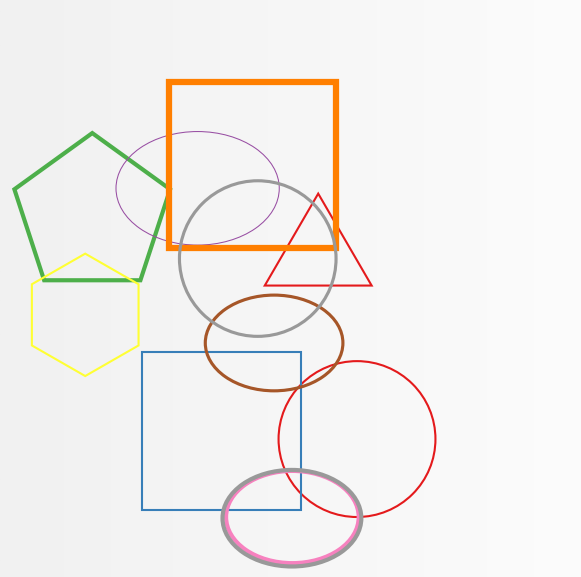[{"shape": "triangle", "thickness": 1, "radius": 0.53, "center": [0.547, 0.558]}, {"shape": "circle", "thickness": 1, "radius": 0.67, "center": [0.614, 0.239]}, {"shape": "square", "thickness": 1, "radius": 0.68, "center": [0.381, 0.254]}, {"shape": "pentagon", "thickness": 2, "radius": 0.7, "center": [0.159, 0.628]}, {"shape": "oval", "thickness": 0.5, "radius": 0.7, "center": [0.34, 0.673]}, {"shape": "square", "thickness": 3, "radius": 0.72, "center": [0.435, 0.714]}, {"shape": "hexagon", "thickness": 1, "radius": 0.53, "center": [0.147, 0.454]}, {"shape": "oval", "thickness": 1.5, "radius": 0.59, "center": [0.472, 0.405]}, {"shape": "oval", "thickness": 2, "radius": 0.57, "center": [0.503, 0.104]}, {"shape": "oval", "thickness": 2, "radius": 0.6, "center": [0.502, 0.102]}, {"shape": "circle", "thickness": 1.5, "radius": 0.67, "center": [0.443, 0.551]}]